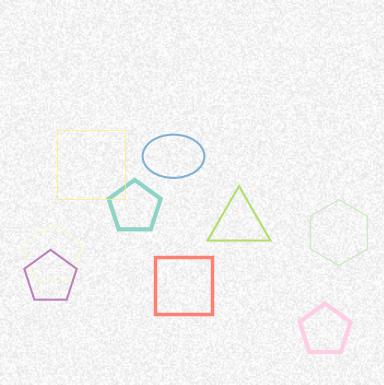[{"shape": "pentagon", "thickness": 3, "radius": 0.35, "center": [0.35, 0.462]}, {"shape": "pentagon", "thickness": 0.5, "radius": 0.41, "center": [0.138, 0.337]}, {"shape": "square", "thickness": 2.5, "radius": 0.37, "center": [0.477, 0.258]}, {"shape": "oval", "thickness": 1.5, "radius": 0.4, "center": [0.451, 0.594]}, {"shape": "triangle", "thickness": 1.5, "radius": 0.47, "center": [0.621, 0.422]}, {"shape": "pentagon", "thickness": 3, "radius": 0.35, "center": [0.844, 0.142]}, {"shape": "pentagon", "thickness": 1.5, "radius": 0.36, "center": [0.131, 0.28]}, {"shape": "hexagon", "thickness": 1, "radius": 0.43, "center": [0.88, 0.396]}, {"shape": "square", "thickness": 0.5, "radius": 0.44, "center": [0.236, 0.573]}]